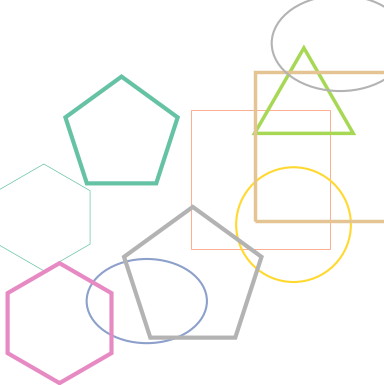[{"shape": "pentagon", "thickness": 3, "radius": 0.77, "center": [0.316, 0.648]}, {"shape": "hexagon", "thickness": 0.5, "radius": 0.69, "center": [0.114, 0.435]}, {"shape": "square", "thickness": 0.5, "radius": 0.9, "center": [0.677, 0.535]}, {"shape": "oval", "thickness": 1.5, "radius": 0.78, "center": [0.381, 0.218]}, {"shape": "hexagon", "thickness": 3, "radius": 0.78, "center": [0.155, 0.161]}, {"shape": "triangle", "thickness": 2.5, "radius": 0.74, "center": [0.789, 0.728]}, {"shape": "circle", "thickness": 1.5, "radius": 0.75, "center": [0.762, 0.417]}, {"shape": "square", "thickness": 2.5, "radius": 0.97, "center": [0.855, 0.619]}, {"shape": "pentagon", "thickness": 3, "radius": 0.94, "center": [0.501, 0.275]}, {"shape": "oval", "thickness": 1.5, "radius": 0.89, "center": [0.883, 0.888]}]